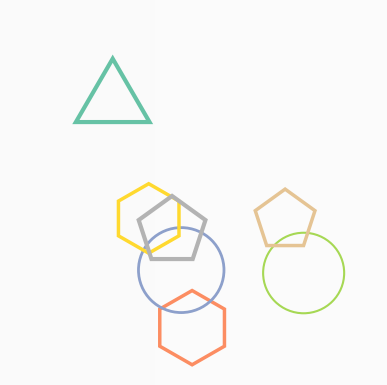[{"shape": "triangle", "thickness": 3, "radius": 0.55, "center": [0.291, 0.738]}, {"shape": "hexagon", "thickness": 2.5, "radius": 0.48, "center": [0.496, 0.149]}, {"shape": "circle", "thickness": 2, "radius": 0.55, "center": [0.468, 0.298]}, {"shape": "circle", "thickness": 1.5, "radius": 0.52, "center": [0.784, 0.291]}, {"shape": "hexagon", "thickness": 2.5, "radius": 0.45, "center": [0.384, 0.433]}, {"shape": "pentagon", "thickness": 2.5, "radius": 0.41, "center": [0.736, 0.428]}, {"shape": "pentagon", "thickness": 3, "radius": 0.45, "center": [0.444, 0.4]}]